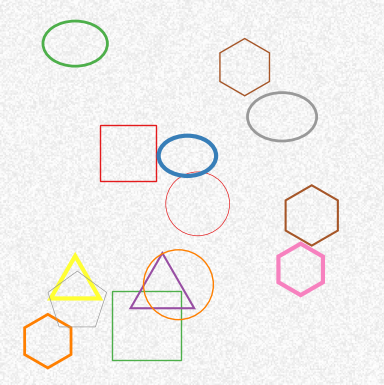[{"shape": "circle", "thickness": 0.5, "radius": 0.41, "center": [0.513, 0.471]}, {"shape": "square", "thickness": 1, "radius": 0.36, "center": [0.333, 0.602]}, {"shape": "oval", "thickness": 3, "radius": 0.37, "center": [0.487, 0.595]}, {"shape": "square", "thickness": 1, "radius": 0.45, "center": [0.38, 0.154]}, {"shape": "oval", "thickness": 2, "radius": 0.42, "center": [0.195, 0.887]}, {"shape": "triangle", "thickness": 1.5, "radius": 0.48, "center": [0.422, 0.247]}, {"shape": "hexagon", "thickness": 2, "radius": 0.35, "center": [0.124, 0.114]}, {"shape": "circle", "thickness": 1, "radius": 0.45, "center": [0.464, 0.26]}, {"shape": "triangle", "thickness": 3, "radius": 0.37, "center": [0.195, 0.262]}, {"shape": "hexagon", "thickness": 1, "radius": 0.37, "center": [0.636, 0.826]}, {"shape": "hexagon", "thickness": 1.5, "radius": 0.39, "center": [0.81, 0.44]}, {"shape": "hexagon", "thickness": 3, "radius": 0.33, "center": [0.781, 0.3]}, {"shape": "pentagon", "thickness": 0.5, "radius": 0.4, "center": [0.201, 0.216]}, {"shape": "oval", "thickness": 2, "radius": 0.45, "center": [0.733, 0.697]}]